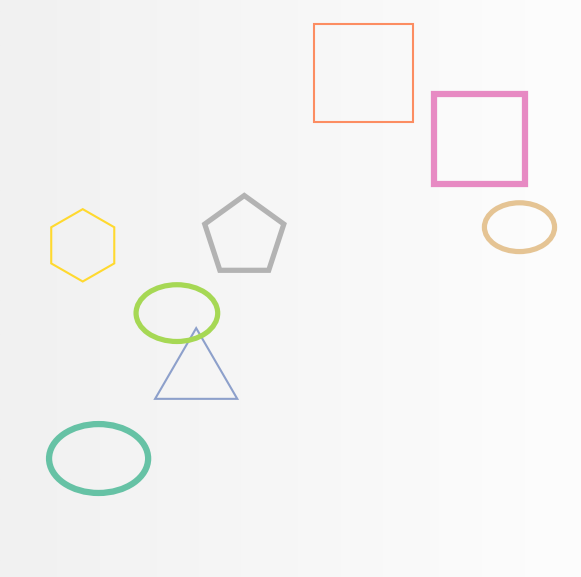[{"shape": "oval", "thickness": 3, "radius": 0.43, "center": [0.17, 0.205]}, {"shape": "square", "thickness": 1, "radius": 0.43, "center": [0.626, 0.873]}, {"shape": "triangle", "thickness": 1, "radius": 0.41, "center": [0.338, 0.349]}, {"shape": "square", "thickness": 3, "radius": 0.39, "center": [0.825, 0.758]}, {"shape": "oval", "thickness": 2.5, "radius": 0.35, "center": [0.304, 0.457]}, {"shape": "hexagon", "thickness": 1, "radius": 0.31, "center": [0.142, 0.574]}, {"shape": "oval", "thickness": 2.5, "radius": 0.3, "center": [0.894, 0.606]}, {"shape": "pentagon", "thickness": 2.5, "radius": 0.36, "center": [0.42, 0.589]}]